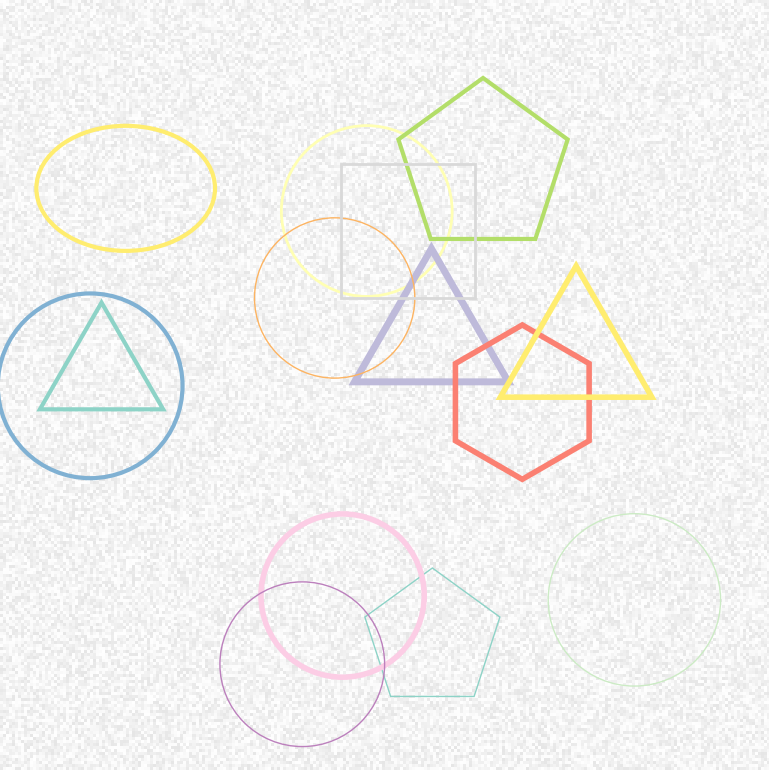[{"shape": "triangle", "thickness": 1.5, "radius": 0.46, "center": [0.132, 0.515]}, {"shape": "pentagon", "thickness": 0.5, "radius": 0.46, "center": [0.562, 0.17]}, {"shape": "circle", "thickness": 1, "radius": 0.55, "center": [0.476, 0.726]}, {"shape": "triangle", "thickness": 2.5, "radius": 0.58, "center": [0.56, 0.562]}, {"shape": "hexagon", "thickness": 2, "radius": 0.5, "center": [0.678, 0.478]}, {"shape": "circle", "thickness": 1.5, "radius": 0.6, "center": [0.117, 0.499]}, {"shape": "circle", "thickness": 0.5, "radius": 0.52, "center": [0.435, 0.613]}, {"shape": "pentagon", "thickness": 1.5, "radius": 0.58, "center": [0.627, 0.783]}, {"shape": "circle", "thickness": 2, "radius": 0.53, "center": [0.445, 0.227]}, {"shape": "square", "thickness": 1, "radius": 0.44, "center": [0.53, 0.699]}, {"shape": "circle", "thickness": 0.5, "radius": 0.53, "center": [0.393, 0.137]}, {"shape": "circle", "thickness": 0.5, "radius": 0.56, "center": [0.824, 0.221]}, {"shape": "triangle", "thickness": 2, "radius": 0.57, "center": [0.748, 0.541]}, {"shape": "oval", "thickness": 1.5, "radius": 0.58, "center": [0.163, 0.755]}]